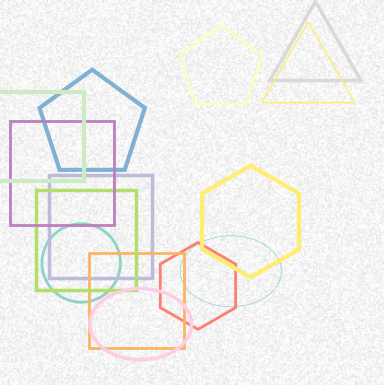[{"shape": "circle", "thickness": 2, "radius": 0.51, "center": [0.211, 0.317]}, {"shape": "oval", "thickness": 0.5, "radius": 0.66, "center": [0.6, 0.296]}, {"shape": "pentagon", "thickness": 1.5, "radius": 0.56, "center": [0.574, 0.822]}, {"shape": "square", "thickness": 2.5, "radius": 0.67, "center": [0.262, 0.412]}, {"shape": "hexagon", "thickness": 2, "radius": 0.56, "center": [0.514, 0.257]}, {"shape": "pentagon", "thickness": 3, "radius": 0.72, "center": [0.239, 0.675]}, {"shape": "square", "thickness": 2, "radius": 0.62, "center": [0.354, 0.22]}, {"shape": "square", "thickness": 2.5, "radius": 0.65, "center": [0.224, 0.376]}, {"shape": "oval", "thickness": 2.5, "radius": 0.66, "center": [0.365, 0.158]}, {"shape": "triangle", "thickness": 2.5, "radius": 0.68, "center": [0.819, 0.859]}, {"shape": "square", "thickness": 2, "radius": 0.68, "center": [0.162, 0.55]}, {"shape": "square", "thickness": 3, "radius": 0.58, "center": [0.103, 0.645]}, {"shape": "triangle", "thickness": 1, "radius": 0.7, "center": [0.801, 0.803]}, {"shape": "hexagon", "thickness": 3, "radius": 0.73, "center": [0.651, 0.425]}]